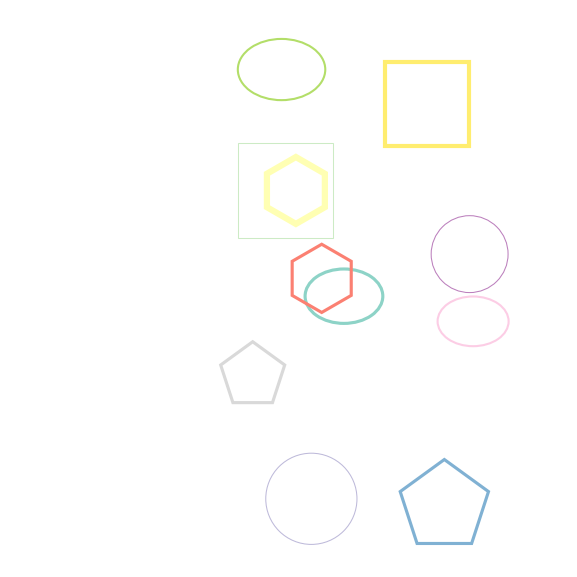[{"shape": "oval", "thickness": 1.5, "radius": 0.34, "center": [0.596, 0.486]}, {"shape": "hexagon", "thickness": 3, "radius": 0.29, "center": [0.512, 0.669]}, {"shape": "circle", "thickness": 0.5, "radius": 0.39, "center": [0.539, 0.135]}, {"shape": "hexagon", "thickness": 1.5, "radius": 0.3, "center": [0.557, 0.517]}, {"shape": "pentagon", "thickness": 1.5, "radius": 0.4, "center": [0.769, 0.123]}, {"shape": "oval", "thickness": 1, "radius": 0.38, "center": [0.488, 0.879]}, {"shape": "oval", "thickness": 1, "radius": 0.31, "center": [0.819, 0.443]}, {"shape": "pentagon", "thickness": 1.5, "radius": 0.29, "center": [0.438, 0.349]}, {"shape": "circle", "thickness": 0.5, "radius": 0.33, "center": [0.813, 0.559]}, {"shape": "square", "thickness": 0.5, "radius": 0.41, "center": [0.494, 0.67]}, {"shape": "square", "thickness": 2, "radius": 0.36, "center": [0.739, 0.819]}]